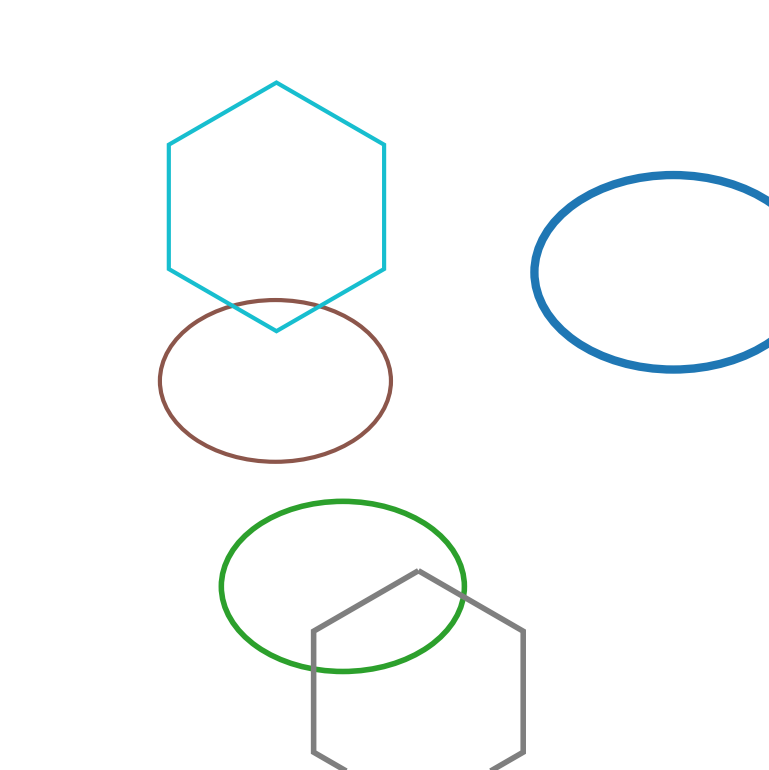[{"shape": "oval", "thickness": 3, "radius": 0.9, "center": [0.874, 0.646]}, {"shape": "oval", "thickness": 2, "radius": 0.79, "center": [0.445, 0.238]}, {"shape": "oval", "thickness": 1.5, "radius": 0.75, "center": [0.358, 0.505]}, {"shape": "hexagon", "thickness": 2, "radius": 0.79, "center": [0.543, 0.102]}, {"shape": "hexagon", "thickness": 1.5, "radius": 0.81, "center": [0.359, 0.731]}]